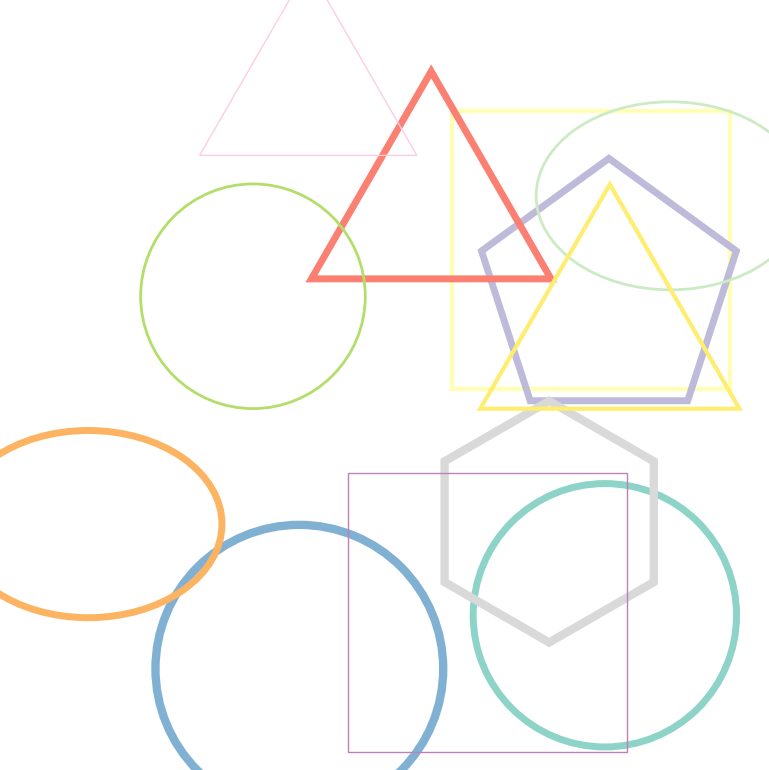[{"shape": "circle", "thickness": 2.5, "radius": 0.86, "center": [0.786, 0.201]}, {"shape": "square", "thickness": 1.5, "radius": 0.9, "center": [0.767, 0.675]}, {"shape": "pentagon", "thickness": 2.5, "radius": 0.87, "center": [0.791, 0.62]}, {"shape": "triangle", "thickness": 2.5, "radius": 0.9, "center": [0.56, 0.728]}, {"shape": "circle", "thickness": 3, "radius": 0.93, "center": [0.389, 0.132]}, {"shape": "oval", "thickness": 2.5, "radius": 0.87, "center": [0.115, 0.319]}, {"shape": "circle", "thickness": 1, "radius": 0.73, "center": [0.329, 0.615]}, {"shape": "triangle", "thickness": 0.5, "radius": 0.81, "center": [0.4, 0.88]}, {"shape": "hexagon", "thickness": 3, "radius": 0.78, "center": [0.713, 0.322]}, {"shape": "square", "thickness": 0.5, "radius": 0.91, "center": [0.633, 0.205]}, {"shape": "oval", "thickness": 1, "radius": 0.87, "center": [0.871, 0.746]}, {"shape": "triangle", "thickness": 1.5, "radius": 0.97, "center": [0.792, 0.566]}]